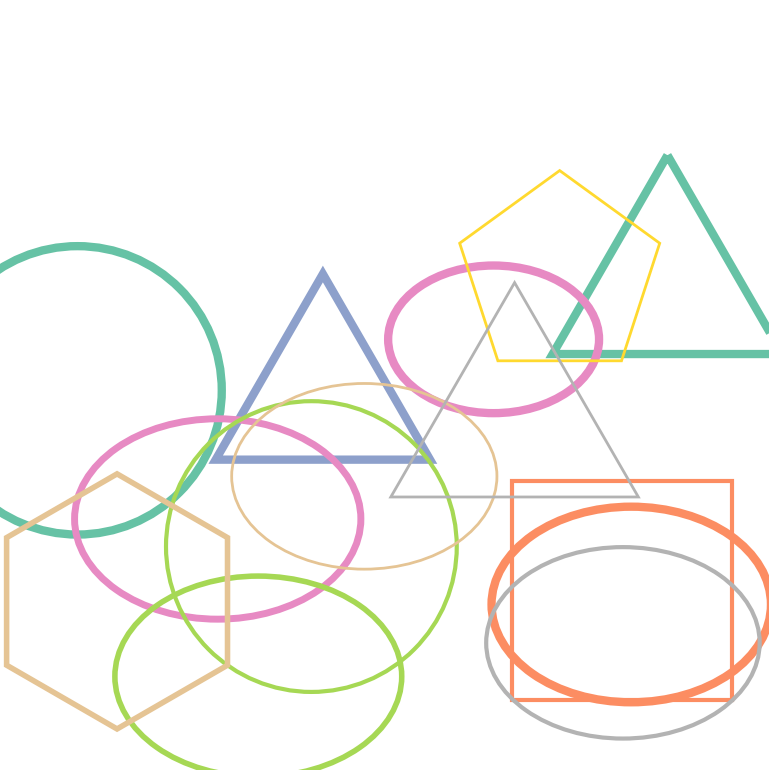[{"shape": "triangle", "thickness": 3, "radius": 0.86, "center": [0.867, 0.626]}, {"shape": "circle", "thickness": 3, "radius": 0.94, "center": [0.101, 0.493]}, {"shape": "square", "thickness": 1.5, "radius": 0.71, "center": [0.807, 0.233]}, {"shape": "oval", "thickness": 3, "radius": 0.91, "center": [0.82, 0.215]}, {"shape": "triangle", "thickness": 3, "radius": 0.8, "center": [0.419, 0.483]}, {"shape": "oval", "thickness": 3, "radius": 0.68, "center": [0.641, 0.559]}, {"shape": "oval", "thickness": 2.5, "radius": 0.93, "center": [0.283, 0.326]}, {"shape": "circle", "thickness": 1.5, "radius": 0.94, "center": [0.404, 0.29]}, {"shape": "oval", "thickness": 2, "radius": 0.93, "center": [0.335, 0.121]}, {"shape": "pentagon", "thickness": 1, "radius": 0.68, "center": [0.727, 0.642]}, {"shape": "hexagon", "thickness": 2, "radius": 0.83, "center": [0.152, 0.219]}, {"shape": "oval", "thickness": 1, "radius": 0.86, "center": [0.473, 0.381]}, {"shape": "oval", "thickness": 1.5, "radius": 0.89, "center": [0.809, 0.165]}, {"shape": "triangle", "thickness": 1, "radius": 0.93, "center": [0.668, 0.447]}]